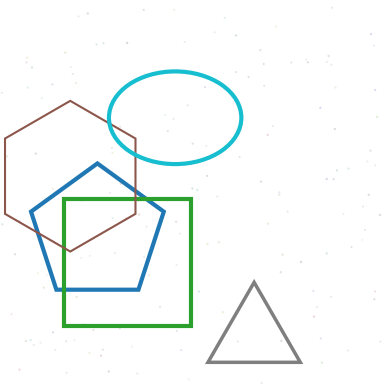[{"shape": "pentagon", "thickness": 3, "radius": 0.91, "center": [0.253, 0.394]}, {"shape": "square", "thickness": 3, "radius": 0.82, "center": [0.331, 0.319]}, {"shape": "hexagon", "thickness": 1.5, "radius": 0.98, "center": [0.182, 0.542]}, {"shape": "triangle", "thickness": 2.5, "radius": 0.69, "center": [0.66, 0.128]}, {"shape": "oval", "thickness": 3, "radius": 0.86, "center": [0.455, 0.694]}]